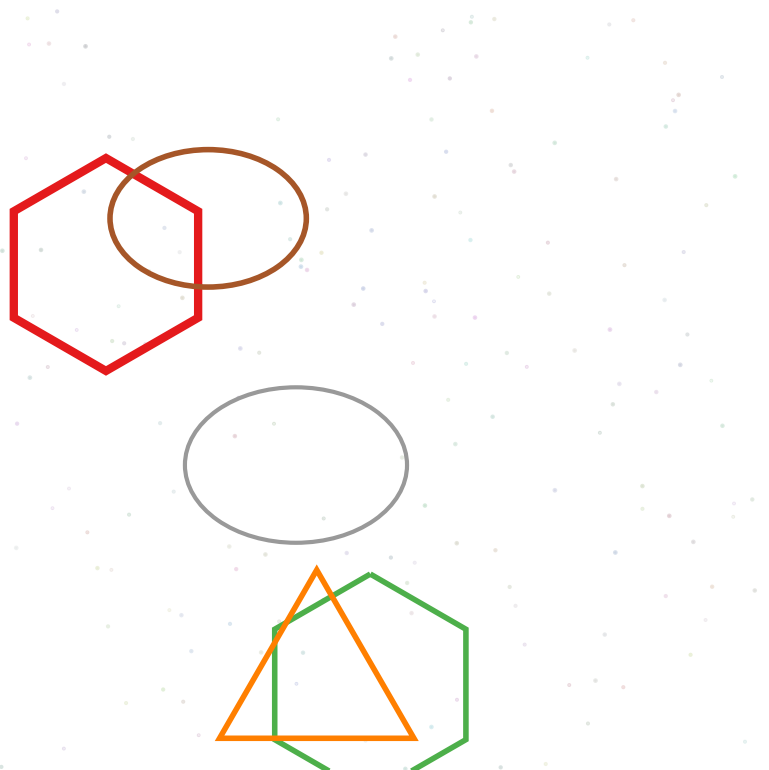[{"shape": "hexagon", "thickness": 3, "radius": 0.69, "center": [0.138, 0.656]}, {"shape": "hexagon", "thickness": 2, "radius": 0.72, "center": [0.481, 0.111]}, {"shape": "triangle", "thickness": 2, "radius": 0.73, "center": [0.411, 0.114]}, {"shape": "oval", "thickness": 2, "radius": 0.64, "center": [0.27, 0.716]}, {"shape": "oval", "thickness": 1.5, "radius": 0.72, "center": [0.384, 0.396]}]